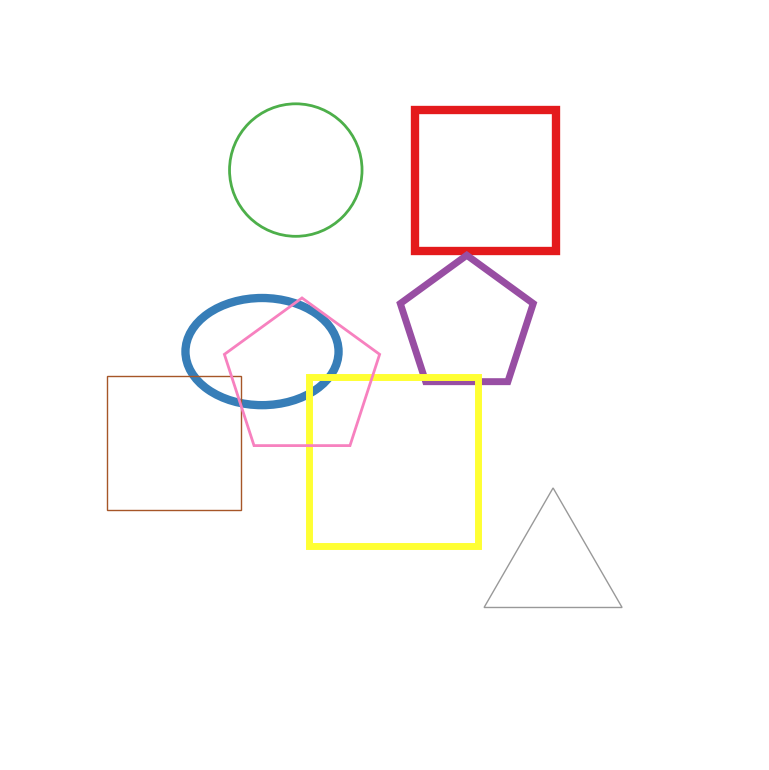[{"shape": "square", "thickness": 3, "radius": 0.46, "center": [0.631, 0.765]}, {"shape": "oval", "thickness": 3, "radius": 0.5, "center": [0.34, 0.543]}, {"shape": "circle", "thickness": 1, "radius": 0.43, "center": [0.384, 0.779]}, {"shape": "pentagon", "thickness": 2.5, "radius": 0.45, "center": [0.606, 0.578]}, {"shape": "square", "thickness": 2.5, "radius": 0.55, "center": [0.511, 0.401]}, {"shape": "square", "thickness": 0.5, "radius": 0.44, "center": [0.226, 0.425]}, {"shape": "pentagon", "thickness": 1, "radius": 0.53, "center": [0.392, 0.507]}, {"shape": "triangle", "thickness": 0.5, "radius": 0.52, "center": [0.718, 0.263]}]